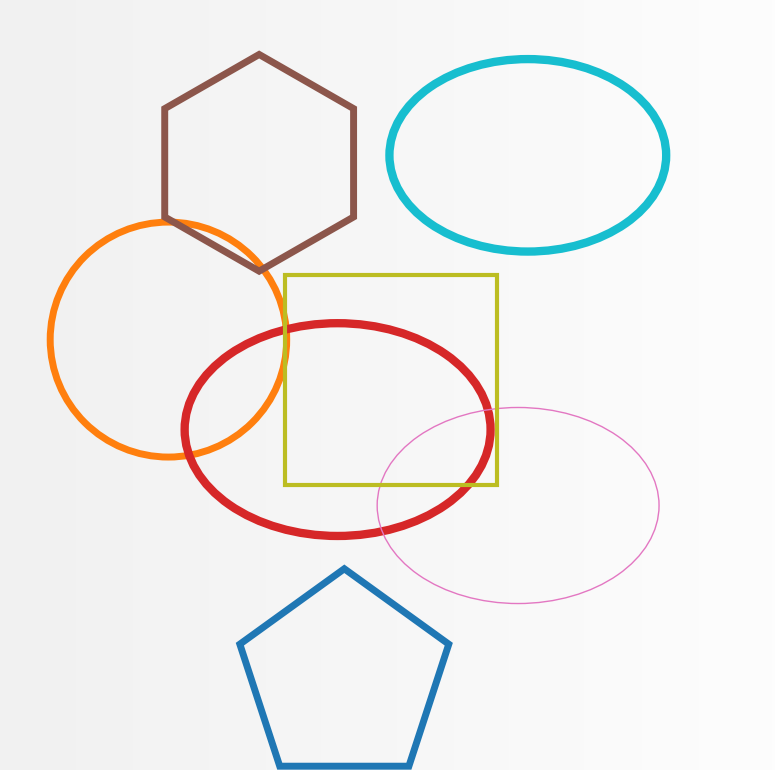[{"shape": "pentagon", "thickness": 2.5, "radius": 0.71, "center": [0.444, 0.12]}, {"shape": "circle", "thickness": 2.5, "radius": 0.76, "center": [0.217, 0.559]}, {"shape": "oval", "thickness": 3, "radius": 0.99, "center": [0.436, 0.442]}, {"shape": "hexagon", "thickness": 2.5, "radius": 0.7, "center": [0.334, 0.789]}, {"shape": "oval", "thickness": 0.5, "radius": 0.91, "center": [0.669, 0.343]}, {"shape": "square", "thickness": 1.5, "radius": 0.68, "center": [0.504, 0.506]}, {"shape": "oval", "thickness": 3, "radius": 0.89, "center": [0.681, 0.798]}]